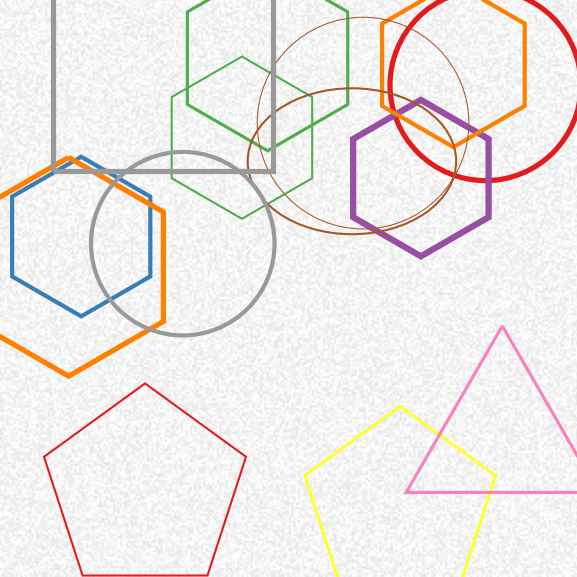[{"shape": "circle", "thickness": 2.5, "radius": 0.83, "center": [0.841, 0.852]}, {"shape": "pentagon", "thickness": 1, "radius": 0.92, "center": [0.251, 0.151]}, {"shape": "hexagon", "thickness": 2, "radius": 0.69, "center": [0.141, 0.59]}, {"shape": "hexagon", "thickness": 1.5, "radius": 0.8, "center": [0.463, 0.898]}, {"shape": "hexagon", "thickness": 1, "radius": 0.7, "center": [0.419, 0.761]}, {"shape": "hexagon", "thickness": 3, "radius": 0.68, "center": [0.729, 0.691]}, {"shape": "hexagon", "thickness": 2, "radius": 0.71, "center": [0.785, 0.887]}, {"shape": "hexagon", "thickness": 2.5, "radius": 0.95, "center": [0.119, 0.537]}, {"shape": "pentagon", "thickness": 1.5, "radius": 0.87, "center": [0.693, 0.122]}, {"shape": "oval", "thickness": 1, "radius": 0.9, "center": [0.609, 0.72]}, {"shape": "circle", "thickness": 0.5, "radius": 0.92, "center": [0.629, 0.786]}, {"shape": "triangle", "thickness": 1.5, "radius": 0.96, "center": [0.87, 0.243]}, {"shape": "square", "thickness": 2.5, "radius": 0.95, "center": [0.283, 0.893]}, {"shape": "circle", "thickness": 2, "radius": 0.79, "center": [0.317, 0.577]}]